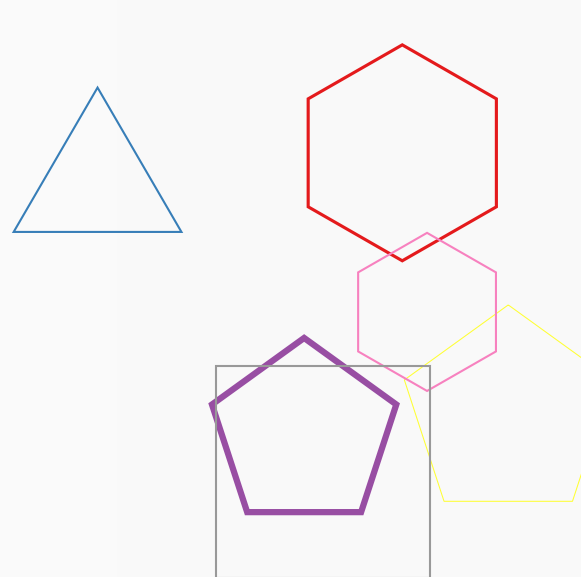[{"shape": "hexagon", "thickness": 1.5, "radius": 0.93, "center": [0.692, 0.735]}, {"shape": "triangle", "thickness": 1, "radius": 0.83, "center": [0.168, 0.681]}, {"shape": "pentagon", "thickness": 3, "radius": 0.83, "center": [0.523, 0.247]}, {"shape": "pentagon", "thickness": 0.5, "radius": 0.94, "center": [0.874, 0.283]}, {"shape": "hexagon", "thickness": 1, "radius": 0.68, "center": [0.735, 0.459]}, {"shape": "square", "thickness": 1, "radius": 0.92, "center": [0.556, 0.182]}]